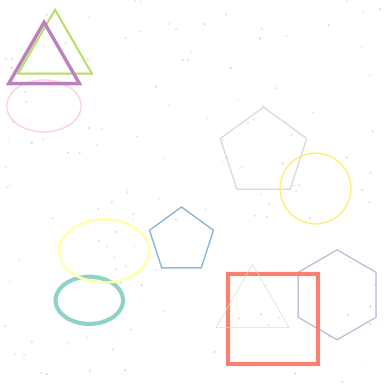[{"shape": "oval", "thickness": 3, "radius": 0.44, "center": [0.232, 0.22]}, {"shape": "oval", "thickness": 2, "radius": 0.59, "center": [0.271, 0.348]}, {"shape": "hexagon", "thickness": 1, "radius": 0.58, "center": [0.876, 0.234]}, {"shape": "square", "thickness": 3, "radius": 0.58, "center": [0.708, 0.171]}, {"shape": "pentagon", "thickness": 1, "radius": 0.44, "center": [0.471, 0.375]}, {"shape": "triangle", "thickness": 1.5, "radius": 0.55, "center": [0.143, 0.864]}, {"shape": "oval", "thickness": 1, "radius": 0.48, "center": [0.114, 0.725]}, {"shape": "pentagon", "thickness": 1, "radius": 0.59, "center": [0.685, 0.604]}, {"shape": "triangle", "thickness": 2.5, "radius": 0.53, "center": [0.114, 0.836]}, {"shape": "triangle", "thickness": 0.5, "radius": 0.55, "center": [0.656, 0.204]}, {"shape": "circle", "thickness": 1, "radius": 0.46, "center": [0.82, 0.51]}]